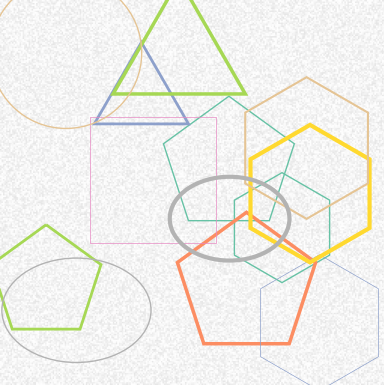[{"shape": "pentagon", "thickness": 1, "radius": 0.89, "center": [0.595, 0.571]}, {"shape": "hexagon", "thickness": 1, "radius": 0.71, "center": [0.732, 0.409]}, {"shape": "pentagon", "thickness": 2.5, "radius": 0.94, "center": [0.64, 0.26]}, {"shape": "triangle", "thickness": 2, "radius": 0.71, "center": [0.367, 0.749]}, {"shape": "hexagon", "thickness": 0.5, "radius": 0.88, "center": [0.83, 0.162]}, {"shape": "square", "thickness": 0.5, "radius": 0.82, "center": [0.398, 0.532]}, {"shape": "pentagon", "thickness": 2, "radius": 0.75, "center": [0.12, 0.266]}, {"shape": "triangle", "thickness": 2.5, "radius": 0.99, "center": [0.465, 0.855]}, {"shape": "hexagon", "thickness": 3, "radius": 0.89, "center": [0.805, 0.497]}, {"shape": "hexagon", "thickness": 1.5, "radius": 0.92, "center": [0.796, 0.616]}, {"shape": "circle", "thickness": 1, "radius": 0.98, "center": [0.171, 0.863]}, {"shape": "oval", "thickness": 3, "radius": 0.78, "center": [0.596, 0.432]}, {"shape": "oval", "thickness": 1, "radius": 0.97, "center": [0.199, 0.194]}]